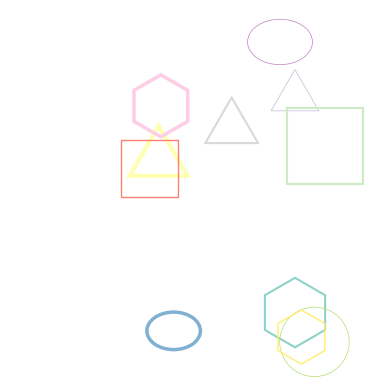[{"shape": "hexagon", "thickness": 1.5, "radius": 0.45, "center": [0.766, 0.188]}, {"shape": "triangle", "thickness": 3, "radius": 0.43, "center": [0.412, 0.587]}, {"shape": "triangle", "thickness": 0.5, "radius": 0.36, "center": [0.766, 0.748]}, {"shape": "square", "thickness": 1, "radius": 0.37, "center": [0.389, 0.563]}, {"shape": "oval", "thickness": 2.5, "radius": 0.35, "center": [0.451, 0.141]}, {"shape": "circle", "thickness": 0.5, "radius": 0.45, "center": [0.817, 0.112]}, {"shape": "hexagon", "thickness": 2.5, "radius": 0.4, "center": [0.418, 0.725]}, {"shape": "triangle", "thickness": 1.5, "radius": 0.39, "center": [0.602, 0.668]}, {"shape": "oval", "thickness": 0.5, "radius": 0.42, "center": [0.727, 0.891]}, {"shape": "square", "thickness": 1.5, "radius": 0.49, "center": [0.843, 0.621]}, {"shape": "hexagon", "thickness": 1, "radius": 0.35, "center": [0.783, 0.125]}]